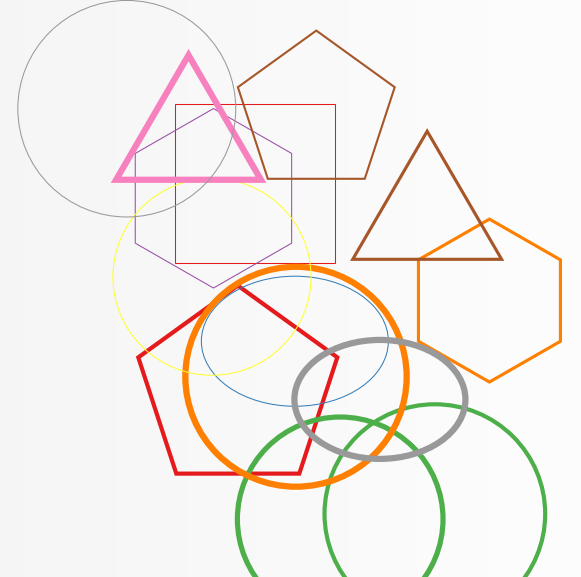[{"shape": "pentagon", "thickness": 2, "radius": 0.9, "center": [0.409, 0.325]}, {"shape": "square", "thickness": 0.5, "radius": 0.69, "center": [0.438, 0.682]}, {"shape": "oval", "thickness": 0.5, "radius": 0.8, "center": [0.507, 0.408]}, {"shape": "circle", "thickness": 2.5, "radius": 0.88, "center": [0.585, 0.1]}, {"shape": "circle", "thickness": 2, "radius": 0.95, "center": [0.748, 0.109]}, {"shape": "hexagon", "thickness": 0.5, "radius": 0.78, "center": [0.367, 0.656]}, {"shape": "circle", "thickness": 3, "radius": 0.95, "center": [0.509, 0.347]}, {"shape": "hexagon", "thickness": 1.5, "radius": 0.71, "center": [0.842, 0.479]}, {"shape": "circle", "thickness": 0.5, "radius": 0.85, "center": [0.365, 0.52]}, {"shape": "pentagon", "thickness": 1, "radius": 0.71, "center": [0.544, 0.804]}, {"shape": "triangle", "thickness": 1.5, "radius": 0.74, "center": [0.735, 0.624]}, {"shape": "triangle", "thickness": 3, "radius": 0.72, "center": [0.324, 0.76]}, {"shape": "circle", "thickness": 0.5, "radius": 0.94, "center": [0.218, 0.811]}, {"shape": "oval", "thickness": 3, "radius": 0.74, "center": [0.654, 0.308]}]